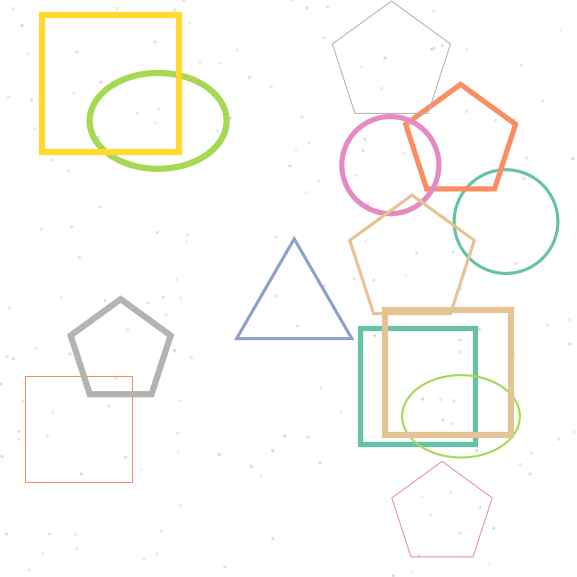[{"shape": "square", "thickness": 2.5, "radius": 0.5, "center": [0.723, 0.331]}, {"shape": "circle", "thickness": 1.5, "radius": 0.45, "center": [0.876, 0.615]}, {"shape": "square", "thickness": 0.5, "radius": 0.46, "center": [0.136, 0.257]}, {"shape": "pentagon", "thickness": 2.5, "radius": 0.5, "center": [0.798, 0.753]}, {"shape": "triangle", "thickness": 1.5, "radius": 0.58, "center": [0.509, 0.47]}, {"shape": "circle", "thickness": 2.5, "radius": 0.42, "center": [0.676, 0.713]}, {"shape": "pentagon", "thickness": 0.5, "radius": 0.46, "center": [0.765, 0.109]}, {"shape": "oval", "thickness": 1, "radius": 0.51, "center": [0.798, 0.278]}, {"shape": "oval", "thickness": 3, "radius": 0.59, "center": [0.274, 0.79]}, {"shape": "square", "thickness": 3, "radius": 0.59, "center": [0.192, 0.855]}, {"shape": "pentagon", "thickness": 1.5, "radius": 0.57, "center": [0.713, 0.548]}, {"shape": "square", "thickness": 3, "radius": 0.54, "center": [0.776, 0.354]}, {"shape": "pentagon", "thickness": 0.5, "radius": 0.54, "center": [0.678, 0.89]}, {"shape": "pentagon", "thickness": 3, "radius": 0.45, "center": [0.209, 0.39]}]